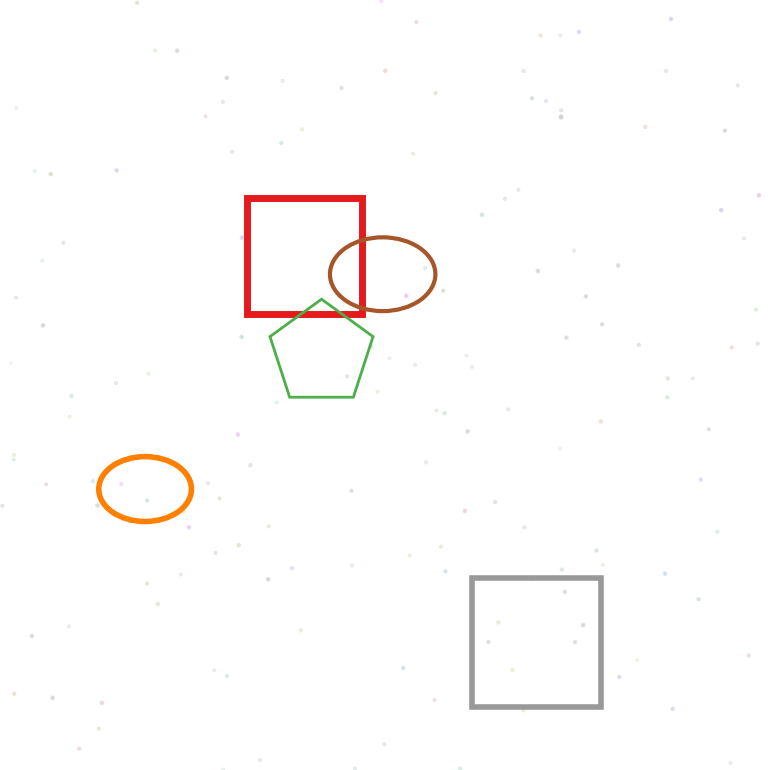[{"shape": "square", "thickness": 2.5, "radius": 0.37, "center": [0.395, 0.668]}, {"shape": "pentagon", "thickness": 1, "radius": 0.35, "center": [0.418, 0.541]}, {"shape": "oval", "thickness": 2, "radius": 0.3, "center": [0.188, 0.365]}, {"shape": "oval", "thickness": 1.5, "radius": 0.34, "center": [0.497, 0.644]}, {"shape": "square", "thickness": 2, "radius": 0.42, "center": [0.697, 0.165]}]